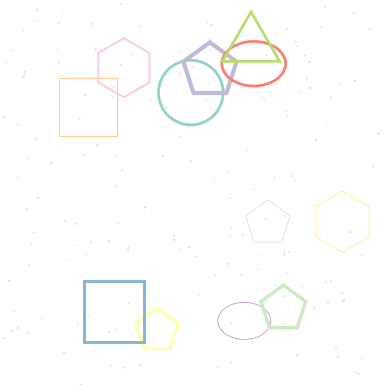[{"shape": "circle", "thickness": 2, "radius": 0.42, "center": [0.496, 0.759]}, {"shape": "pentagon", "thickness": 2.5, "radius": 0.29, "center": [0.408, 0.142]}, {"shape": "pentagon", "thickness": 3, "radius": 0.36, "center": [0.545, 0.817]}, {"shape": "oval", "thickness": 2, "radius": 0.41, "center": [0.659, 0.835]}, {"shape": "square", "thickness": 2, "radius": 0.39, "center": [0.296, 0.191]}, {"shape": "square", "thickness": 0.5, "radius": 0.37, "center": [0.229, 0.722]}, {"shape": "triangle", "thickness": 2, "radius": 0.43, "center": [0.652, 0.883]}, {"shape": "hexagon", "thickness": 1.5, "radius": 0.38, "center": [0.322, 0.824]}, {"shape": "pentagon", "thickness": 0.5, "radius": 0.3, "center": [0.696, 0.42]}, {"shape": "oval", "thickness": 0.5, "radius": 0.34, "center": [0.635, 0.167]}, {"shape": "pentagon", "thickness": 2.5, "radius": 0.31, "center": [0.736, 0.198]}, {"shape": "hexagon", "thickness": 0.5, "radius": 0.4, "center": [0.89, 0.424]}]